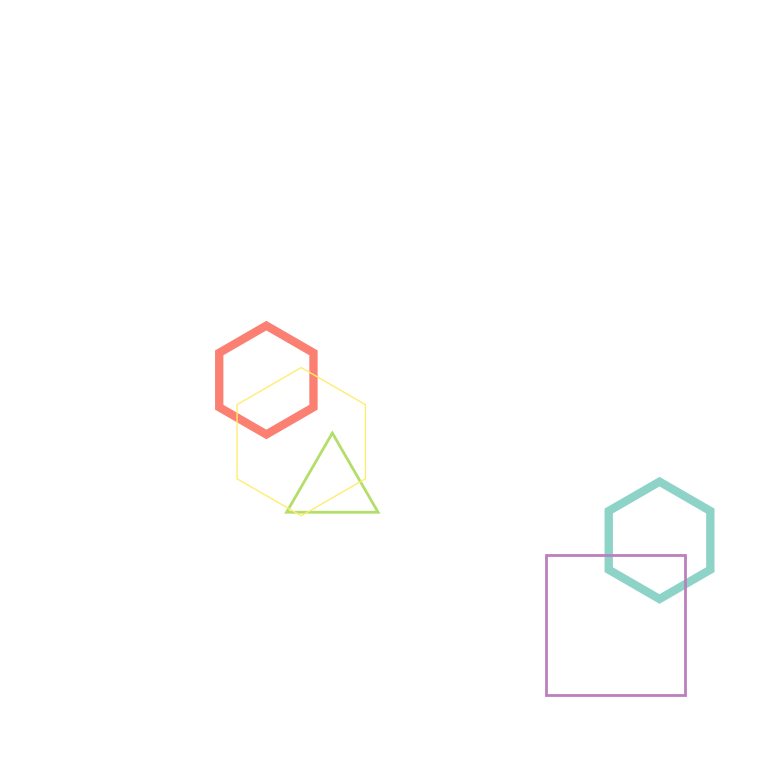[{"shape": "hexagon", "thickness": 3, "radius": 0.38, "center": [0.857, 0.298]}, {"shape": "hexagon", "thickness": 3, "radius": 0.35, "center": [0.346, 0.506]}, {"shape": "triangle", "thickness": 1, "radius": 0.34, "center": [0.432, 0.369]}, {"shape": "square", "thickness": 1, "radius": 0.45, "center": [0.8, 0.188]}, {"shape": "hexagon", "thickness": 0.5, "radius": 0.48, "center": [0.391, 0.426]}]